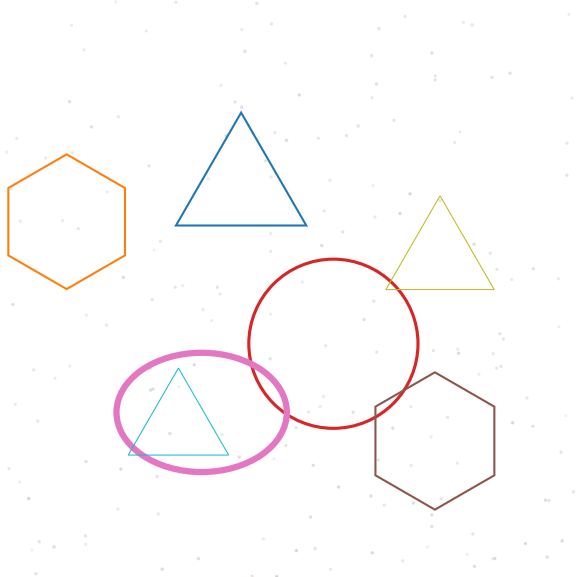[{"shape": "triangle", "thickness": 1, "radius": 0.65, "center": [0.418, 0.674]}, {"shape": "hexagon", "thickness": 1, "radius": 0.58, "center": [0.115, 0.615]}, {"shape": "circle", "thickness": 1.5, "radius": 0.73, "center": [0.577, 0.404]}, {"shape": "hexagon", "thickness": 1, "radius": 0.59, "center": [0.753, 0.236]}, {"shape": "oval", "thickness": 3, "radius": 0.74, "center": [0.349, 0.285]}, {"shape": "triangle", "thickness": 0.5, "radius": 0.54, "center": [0.762, 0.552]}, {"shape": "triangle", "thickness": 0.5, "radius": 0.5, "center": [0.309, 0.261]}]